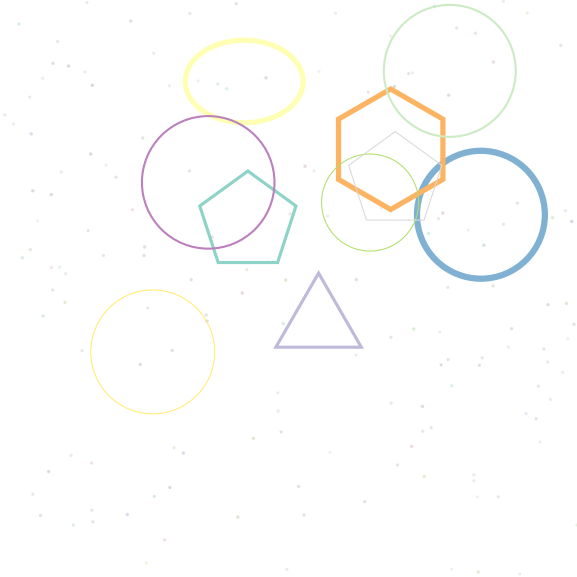[{"shape": "pentagon", "thickness": 1.5, "radius": 0.44, "center": [0.429, 0.615]}, {"shape": "oval", "thickness": 2.5, "radius": 0.51, "center": [0.423, 0.858]}, {"shape": "triangle", "thickness": 1.5, "radius": 0.43, "center": [0.552, 0.441]}, {"shape": "circle", "thickness": 3, "radius": 0.55, "center": [0.833, 0.627]}, {"shape": "hexagon", "thickness": 2.5, "radius": 0.52, "center": [0.677, 0.741]}, {"shape": "circle", "thickness": 0.5, "radius": 0.42, "center": [0.641, 0.648]}, {"shape": "pentagon", "thickness": 0.5, "radius": 0.42, "center": [0.684, 0.687]}, {"shape": "circle", "thickness": 1, "radius": 0.57, "center": [0.361, 0.683]}, {"shape": "circle", "thickness": 1, "radius": 0.57, "center": [0.779, 0.876]}, {"shape": "circle", "thickness": 0.5, "radius": 0.54, "center": [0.264, 0.39]}]